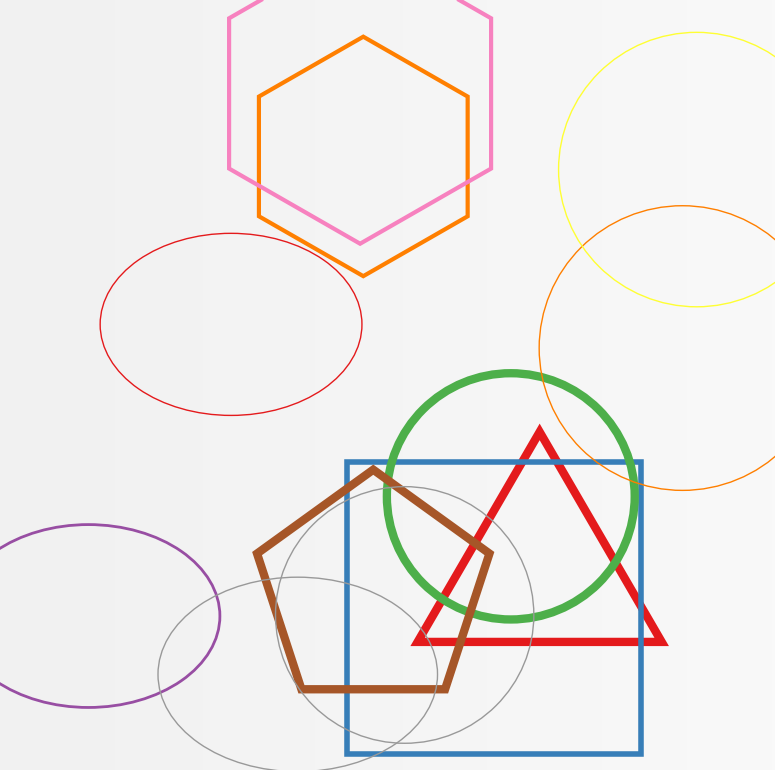[{"shape": "triangle", "thickness": 3, "radius": 0.91, "center": [0.696, 0.257]}, {"shape": "oval", "thickness": 0.5, "radius": 0.84, "center": [0.298, 0.579]}, {"shape": "square", "thickness": 2, "radius": 0.95, "center": [0.637, 0.21]}, {"shape": "circle", "thickness": 3, "radius": 0.8, "center": [0.659, 0.355]}, {"shape": "oval", "thickness": 1, "radius": 0.85, "center": [0.114, 0.2]}, {"shape": "circle", "thickness": 0.5, "radius": 0.92, "center": [0.881, 0.548]}, {"shape": "hexagon", "thickness": 1.5, "radius": 0.78, "center": [0.469, 0.797]}, {"shape": "circle", "thickness": 0.5, "radius": 0.89, "center": [0.899, 0.78]}, {"shape": "pentagon", "thickness": 3, "radius": 0.79, "center": [0.482, 0.232]}, {"shape": "hexagon", "thickness": 1.5, "radius": 0.98, "center": [0.465, 0.879]}, {"shape": "oval", "thickness": 0.5, "radius": 0.9, "center": [0.384, 0.124]}, {"shape": "circle", "thickness": 0.5, "radius": 0.83, "center": [0.522, 0.201]}]